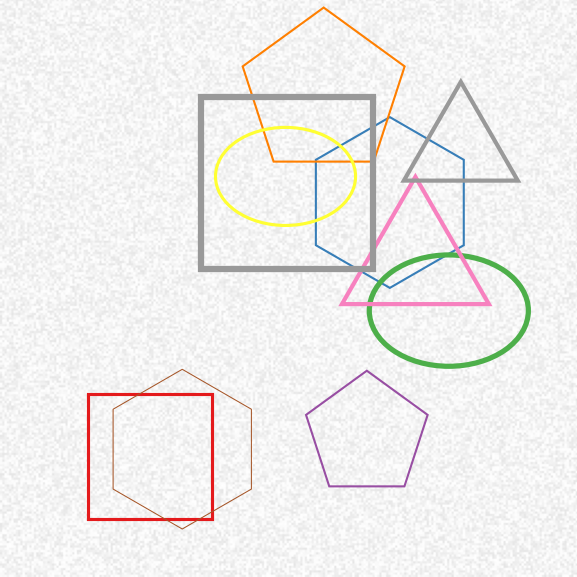[{"shape": "square", "thickness": 1.5, "radius": 0.54, "center": [0.26, 0.208]}, {"shape": "hexagon", "thickness": 1, "radius": 0.74, "center": [0.675, 0.648]}, {"shape": "oval", "thickness": 2.5, "radius": 0.69, "center": [0.777, 0.461]}, {"shape": "pentagon", "thickness": 1, "radius": 0.55, "center": [0.635, 0.246]}, {"shape": "pentagon", "thickness": 1, "radius": 0.74, "center": [0.56, 0.839]}, {"shape": "oval", "thickness": 1.5, "radius": 0.61, "center": [0.494, 0.694]}, {"shape": "hexagon", "thickness": 0.5, "radius": 0.69, "center": [0.316, 0.221]}, {"shape": "triangle", "thickness": 2, "radius": 0.73, "center": [0.719, 0.546]}, {"shape": "triangle", "thickness": 2, "radius": 0.57, "center": [0.798, 0.743]}, {"shape": "square", "thickness": 3, "radius": 0.75, "center": [0.497, 0.682]}]